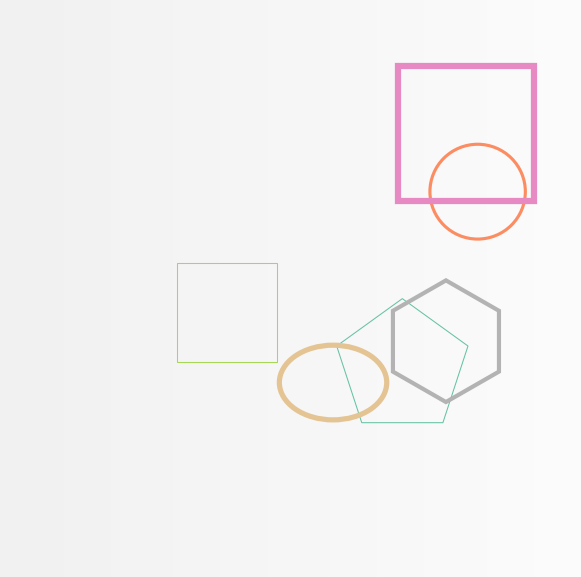[{"shape": "pentagon", "thickness": 0.5, "radius": 0.59, "center": [0.692, 0.363]}, {"shape": "circle", "thickness": 1.5, "radius": 0.41, "center": [0.822, 0.667]}, {"shape": "square", "thickness": 3, "radius": 0.58, "center": [0.802, 0.768]}, {"shape": "square", "thickness": 0.5, "radius": 0.43, "center": [0.391, 0.458]}, {"shape": "oval", "thickness": 2.5, "radius": 0.46, "center": [0.573, 0.337]}, {"shape": "hexagon", "thickness": 2, "radius": 0.53, "center": [0.767, 0.408]}]